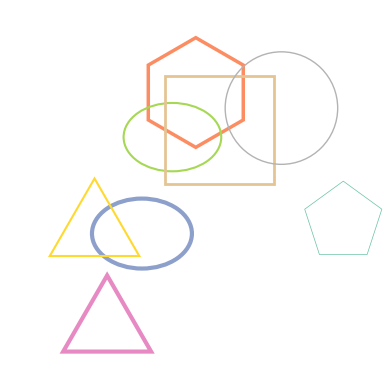[{"shape": "pentagon", "thickness": 0.5, "radius": 0.53, "center": [0.892, 0.424]}, {"shape": "hexagon", "thickness": 2.5, "radius": 0.71, "center": [0.509, 0.76]}, {"shape": "oval", "thickness": 3, "radius": 0.65, "center": [0.369, 0.393]}, {"shape": "triangle", "thickness": 3, "radius": 0.66, "center": [0.278, 0.153]}, {"shape": "oval", "thickness": 1.5, "radius": 0.63, "center": [0.448, 0.644]}, {"shape": "triangle", "thickness": 1.5, "radius": 0.67, "center": [0.246, 0.402]}, {"shape": "square", "thickness": 2, "radius": 0.7, "center": [0.57, 0.663]}, {"shape": "circle", "thickness": 1, "radius": 0.73, "center": [0.731, 0.719]}]